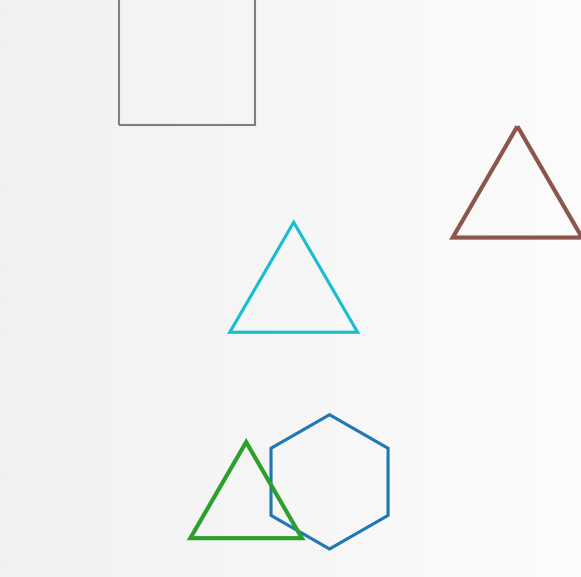[{"shape": "hexagon", "thickness": 1.5, "radius": 0.58, "center": [0.567, 0.165]}, {"shape": "triangle", "thickness": 2, "radius": 0.55, "center": [0.423, 0.123]}, {"shape": "triangle", "thickness": 2, "radius": 0.64, "center": [0.89, 0.652]}, {"shape": "square", "thickness": 1, "radius": 0.58, "center": [0.321, 0.899]}, {"shape": "triangle", "thickness": 1.5, "radius": 0.63, "center": [0.505, 0.487]}]